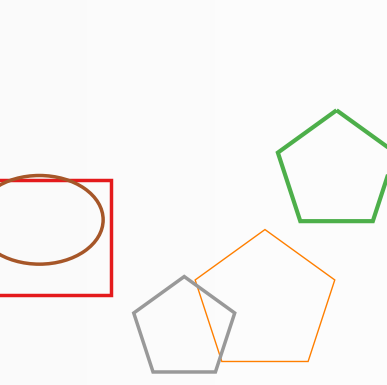[{"shape": "square", "thickness": 2.5, "radius": 0.74, "center": [0.138, 0.383]}, {"shape": "pentagon", "thickness": 3, "radius": 0.8, "center": [0.869, 0.554]}, {"shape": "pentagon", "thickness": 1, "radius": 0.95, "center": [0.684, 0.214]}, {"shape": "oval", "thickness": 2.5, "radius": 0.82, "center": [0.102, 0.429]}, {"shape": "pentagon", "thickness": 2.5, "radius": 0.68, "center": [0.475, 0.145]}]